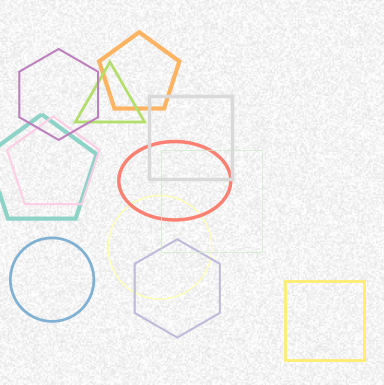[{"shape": "pentagon", "thickness": 3, "radius": 0.75, "center": [0.109, 0.553]}, {"shape": "circle", "thickness": 1, "radius": 0.67, "center": [0.416, 0.358]}, {"shape": "hexagon", "thickness": 1.5, "radius": 0.64, "center": [0.46, 0.251]}, {"shape": "oval", "thickness": 2.5, "radius": 0.73, "center": [0.454, 0.531]}, {"shape": "circle", "thickness": 2, "radius": 0.54, "center": [0.135, 0.274]}, {"shape": "pentagon", "thickness": 3, "radius": 0.55, "center": [0.362, 0.807]}, {"shape": "triangle", "thickness": 2, "radius": 0.52, "center": [0.286, 0.735]}, {"shape": "pentagon", "thickness": 1.5, "radius": 0.63, "center": [0.138, 0.572]}, {"shape": "square", "thickness": 2.5, "radius": 0.54, "center": [0.495, 0.644]}, {"shape": "hexagon", "thickness": 1.5, "radius": 0.59, "center": [0.152, 0.755]}, {"shape": "square", "thickness": 0.5, "radius": 0.66, "center": [0.549, 0.478]}, {"shape": "square", "thickness": 2, "radius": 0.51, "center": [0.843, 0.167]}]